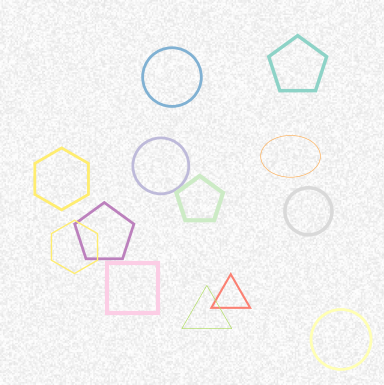[{"shape": "pentagon", "thickness": 2.5, "radius": 0.39, "center": [0.773, 0.828]}, {"shape": "circle", "thickness": 2, "radius": 0.39, "center": [0.886, 0.118]}, {"shape": "circle", "thickness": 2, "radius": 0.36, "center": [0.418, 0.569]}, {"shape": "triangle", "thickness": 1.5, "radius": 0.29, "center": [0.599, 0.23]}, {"shape": "circle", "thickness": 2, "radius": 0.38, "center": [0.447, 0.8]}, {"shape": "oval", "thickness": 0.5, "radius": 0.39, "center": [0.755, 0.594]}, {"shape": "triangle", "thickness": 0.5, "radius": 0.37, "center": [0.537, 0.184]}, {"shape": "square", "thickness": 3, "radius": 0.33, "center": [0.344, 0.252]}, {"shape": "circle", "thickness": 2.5, "radius": 0.31, "center": [0.801, 0.451]}, {"shape": "pentagon", "thickness": 2, "radius": 0.4, "center": [0.271, 0.393]}, {"shape": "pentagon", "thickness": 3, "radius": 0.32, "center": [0.519, 0.479]}, {"shape": "hexagon", "thickness": 2, "radius": 0.4, "center": [0.16, 0.535]}, {"shape": "hexagon", "thickness": 1, "radius": 0.35, "center": [0.193, 0.359]}]